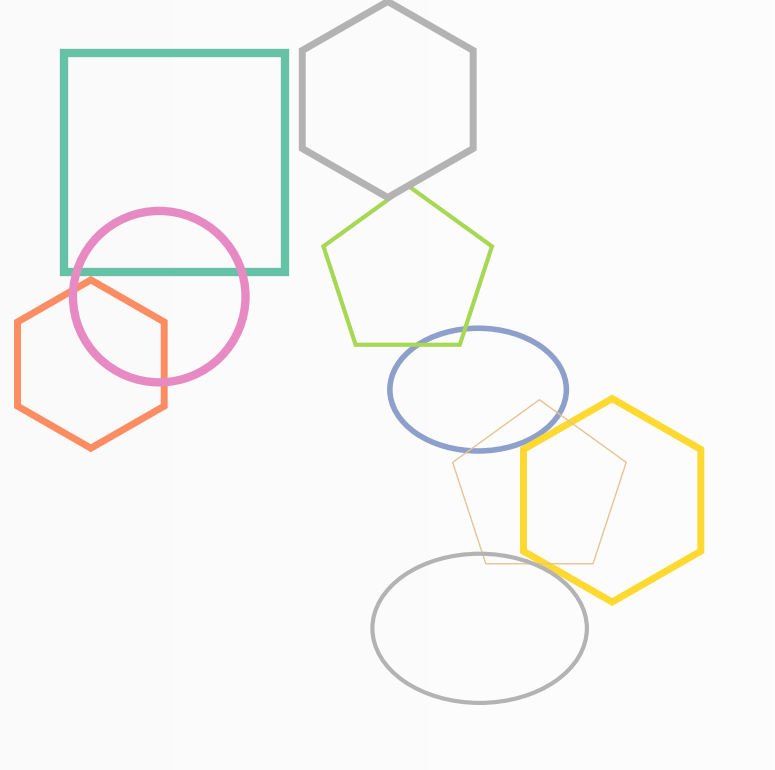[{"shape": "square", "thickness": 3, "radius": 0.71, "center": [0.225, 0.789]}, {"shape": "hexagon", "thickness": 2.5, "radius": 0.55, "center": [0.117, 0.527]}, {"shape": "oval", "thickness": 2, "radius": 0.57, "center": [0.617, 0.494]}, {"shape": "circle", "thickness": 3, "radius": 0.56, "center": [0.205, 0.615]}, {"shape": "pentagon", "thickness": 1.5, "radius": 0.57, "center": [0.526, 0.645]}, {"shape": "hexagon", "thickness": 2.5, "radius": 0.66, "center": [0.79, 0.35]}, {"shape": "pentagon", "thickness": 0.5, "radius": 0.59, "center": [0.696, 0.363]}, {"shape": "hexagon", "thickness": 2.5, "radius": 0.64, "center": [0.5, 0.871]}, {"shape": "oval", "thickness": 1.5, "radius": 0.69, "center": [0.619, 0.184]}]